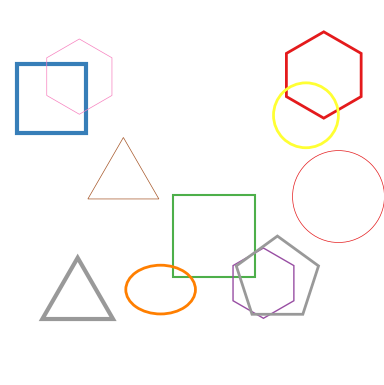[{"shape": "hexagon", "thickness": 2, "radius": 0.56, "center": [0.841, 0.805]}, {"shape": "circle", "thickness": 0.5, "radius": 0.6, "center": [0.879, 0.489]}, {"shape": "square", "thickness": 3, "radius": 0.45, "center": [0.134, 0.745]}, {"shape": "square", "thickness": 1.5, "radius": 0.53, "center": [0.555, 0.388]}, {"shape": "hexagon", "thickness": 1, "radius": 0.46, "center": [0.684, 0.264]}, {"shape": "oval", "thickness": 2, "radius": 0.45, "center": [0.417, 0.248]}, {"shape": "circle", "thickness": 2, "radius": 0.42, "center": [0.795, 0.701]}, {"shape": "triangle", "thickness": 0.5, "radius": 0.53, "center": [0.32, 0.536]}, {"shape": "hexagon", "thickness": 0.5, "radius": 0.49, "center": [0.206, 0.801]}, {"shape": "triangle", "thickness": 3, "radius": 0.53, "center": [0.202, 0.224]}, {"shape": "pentagon", "thickness": 2, "radius": 0.56, "center": [0.721, 0.275]}]